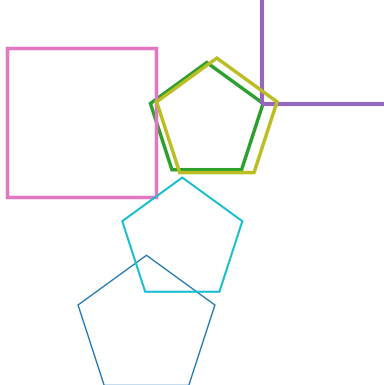[{"shape": "pentagon", "thickness": 1, "radius": 0.93, "center": [0.38, 0.15]}, {"shape": "pentagon", "thickness": 2.5, "radius": 0.77, "center": [0.537, 0.684]}, {"shape": "square", "thickness": 3, "radius": 0.81, "center": [0.842, 0.893]}, {"shape": "square", "thickness": 2.5, "radius": 0.96, "center": [0.211, 0.681]}, {"shape": "pentagon", "thickness": 2.5, "radius": 0.82, "center": [0.563, 0.685]}, {"shape": "pentagon", "thickness": 1.5, "radius": 0.82, "center": [0.474, 0.375]}]